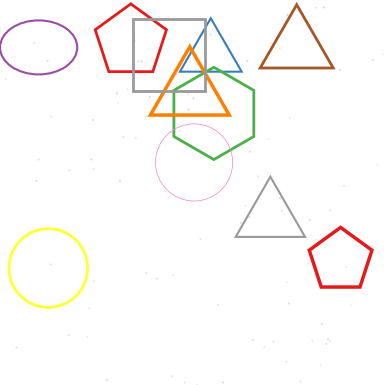[{"shape": "pentagon", "thickness": 2.5, "radius": 0.43, "center": [0.885, 0.324]}, {"shape": "pentagon", "thickness": 2, "radius": 0.49, "center": [0.34, 0.893]}, {"shape": "triangle", "thickness": 1.5, "radius": 0.46, "center": [0.548, 0.86]}, {"shape": "hexagon", "thickness": 2, "radius": 0.6, "center": [0.555, 0.705]}, {"shape": "oval", "thickness": 1.5, "radius": 0.5, "center": [0.1, 0.877]}, {"shape": "triangle", "thickness": 2.5, "radius": 0.59, "center": [0.493, 0.76]}, {"shape": "circle", "thickness": 2, "radius": 0.51, "center": [0.125, 0.304]}, {"shape": "triangle", "thickness": 2, "radius": 0.55, "center": [0.771, 0.878]}, {"shape": "circle", "thickness": 0.5, "radius": 0.5, "center": [0.504, 0.578]}, {"shape": "triangle", "thickness": 1.5, "radius": 0.52, "center": [0.702, 0.437]}, {"shape": "square", "thickness": 2, "radius": 0.47, "center": [0.44, 0.857]}]